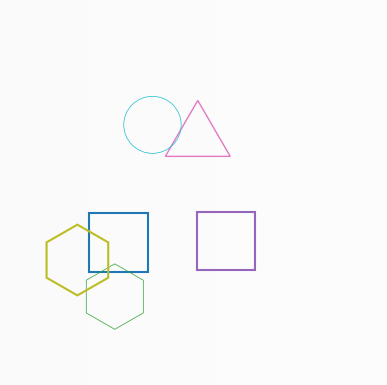[{"shape": "square", "thickness": 1.5, "radius": 0.38, "center": [0.306, 0.371]}, {"shape": "hexagon", "thickness": 0.5, "radius": 0.43, "center": [0.296, 0.23]}, {"shape": "square", "thickness": 1.5, "radius": 0.38, "center": [0.583, 0.373]}, {"shape": "triangle", "thickness": 1, "radius": 0.48, "center": [0.51, 0.642]}, {"shape": "hexagon", "thickness": 1.5, "radius": 0.46, "center": [0.2, 0.325]}, {"shape": "circle", "thickness": 0.5, "radius": 0.37, "center": [0.393, 0.676]}]